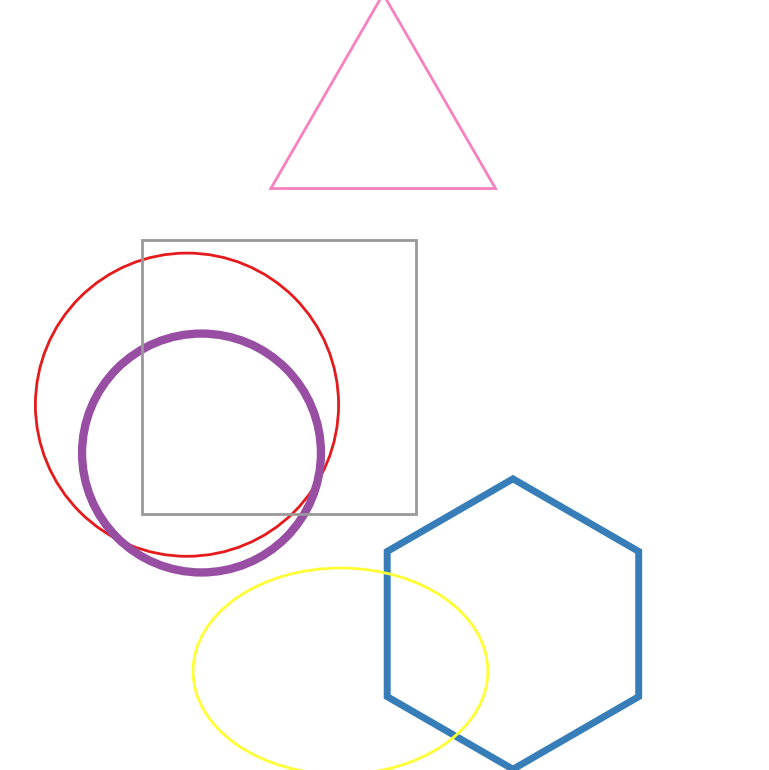[{"shape": "circle", "thickness": 1, "radius": 0.98, "center": [0.243, 0.474]}, {"shape": "hexagon", "thickness": 2.5, "radius": 0.94, "center": [0.666, 0.19]}, {"shape": "circle", "thickness": 3, "radius": 0.78, "center": [0.262, 0.412]}, {"shape": "oval", "thickness": 1, "radius": 0.96, "center": [0.442, 0.128]}, {"shape": "triangle", "thickness": 1, "radius": 0.84, "center": [0.498, 0.839]}, {"shape": "square", "thickness": 1, "radius": 0.89, "center": [0.362, 0.511]}]